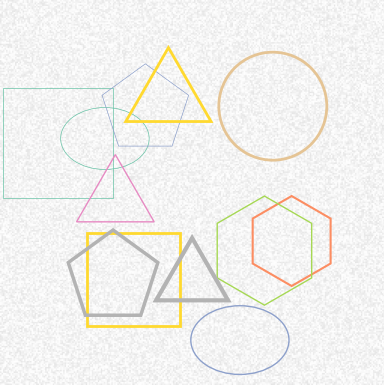[{"shape": "oval", "thickness": 0.5, "radius": 0.57, "center": [0.272, 0.64]}, {"shape": "square", "thickness": 0.5, "radius": 0.71, "center": [0.151, 0.629]}, {"shape": "hexagon", "thickness": 1.5, "radius": 0.58, "center": [0.758, 0.374]}, {"shape": "pentagon", "thickness": 0.5, "radius": 0.59, "center": [0.378, 0.716]}, {"shape": "oval", "thickness": 1, "radius": 0.64, "center": [0.623, 0.117]}, {"shape": "triangle", "thickness": 1, "radius": 0.58, "center": [0.3, 0.482]}, {"shape": "hexagon", "thickness": 1, "radius": 0.71, "center": [0.687, 0.349]}, {"shape": "square", "thickness": 2, "radius": 0.61, "center": [0.347, 0.274]}, {"shape": "triangle", "thickness": 2, "radius": 0.64, "center": [0.437, 0.748]}, {"shape": "circle", "thickness": 2, "radius": 0.7, "center": [0.709, 0.724]}, {"shape": "triangle", "thickness": 3, "radius": 0.54, "center": [0.499, 0.274]}, {"shape": "pentagon", "thickness": 2.5, "radius": 0.61, "center": [0.294, 0.28]}]